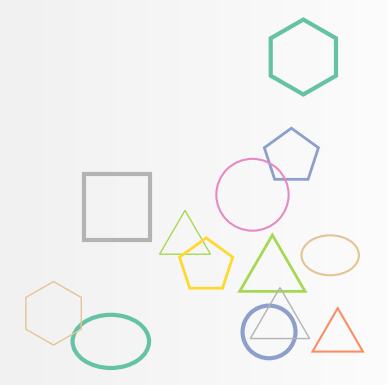[{"shape": "hexagon", "thickness": 3, "radius": 0.49, "center": [0.783, 0.852]}, {"shape": "oval", "thickness": 3, "radius": 0.49, "center": [0.286, 0.113]}, {"shape": "triangle", "thickness": 1.5, "radius": 0.38, "center": [0.872, 0.124]}, {"shape": "circle", "thickness": 3, "radius": 0.34, "center": [0.694, 0.138]}, {"shape": "pentagon", "thickness": 2, "radius": 0.37, "center": [0.752, 0.594]}, {"shape": "circle", "thickness": 1.5, "radius": 0.47, "center": [0.652, 0.494]}, {"shape": "triangle", "thickness": 1, "radius": 0.38, "center": [0.477, 0.378]}, {"shape": "triangle", "thickness": 2, "radius": 0.49, "center": [0.703, 0.292]}, {"shape": "pentagon", "thickness": 2, "radius": 0.36, "center": [0.532, 0.31]}, {"shape": "oval", "thickness": 1.5, "radius": 0.37, "center": [0.852, 0.337]}, {"shape": "hexagon", "thickness": 1, "radius": 0.41, "center": [0.138, 0.186]}, {"shape": "triangle", "thickness": 1, "radius": 0.44, "center": [0.722, 0.165]}, {"shape": "square", "thickness": 3, "radius": 0.42, "center": [0.303, 0.462]}]